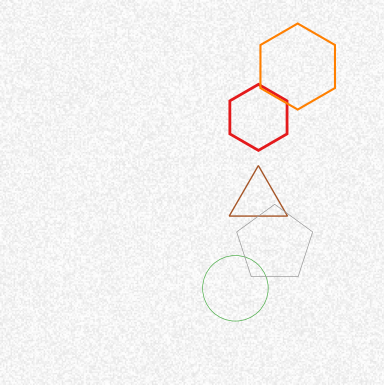[{"shape": "hexagon", "thickness": 2, "radius": 0.43, "center": [0.671, 0.695]}, {"shape": "circle", "thickness": 0.5, "radius": 0.43, "center": [0.611, 0.251]}, {"shape": "hexagon", "thickness": 1.5, "radius": 0.56, "center": [0.773, 0.827]}, {"shape": "triangle", "thickness": 1, "radius": 0.44, "center": [0.671, 0.482]}, {"shape": "pentagon", "thickness": 0.5, "radius": 0.52, "center": [0.713, 0.366]}]